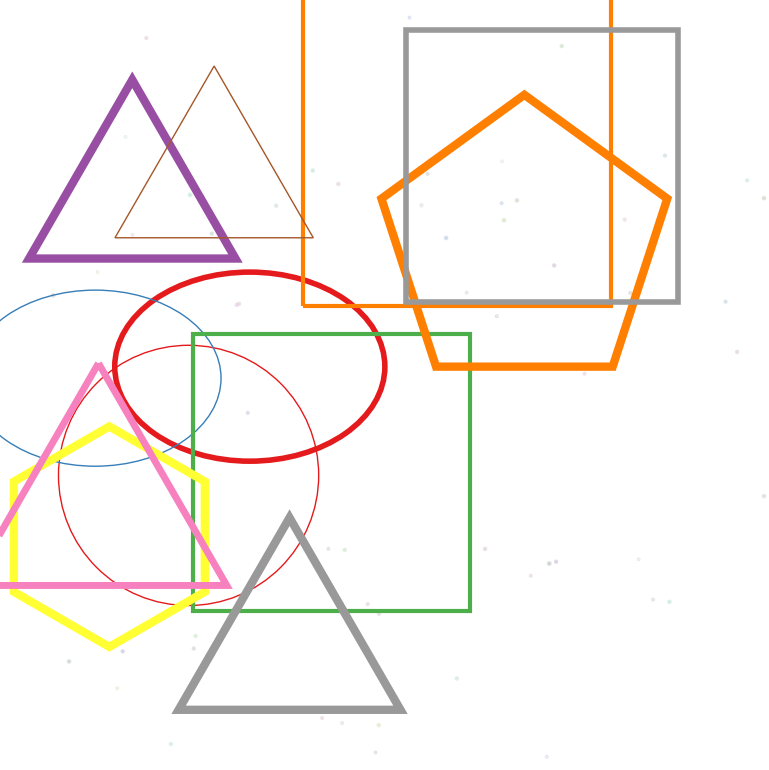[{"shape": "circle", "thickness": 0.5, "radius": 0.84, "center": [0.245, 0.383]}, {"shape": "oval", "thickness": 2, "radius": 0.88, "center": [0.324, 0.524]}, {"shape": "oval", "thickness": 0.5, "radius": 0.82, "center": [0.124, 0.509]}, {"shape": "square", "thickness": 1.5, "radius": 0.9, "center": [0.431, 0.387]}, {"shape": "triangle", "thickness": 3, "radius": 0.77, "center": [0.172, 0.742]}, {"shape": "pentagon", "thickness": 3, "radius": 0.98, "center": [0.681, 0.682]}, {"shape": "square", "thickness": 1.5, "radius": 1.0, "center": [0.594, 0.803]}, {"shape": "hexagon", "thickness": 3, "radius": 0.72, "center": [0.142, 0.303]}, {"shape": "triangle", "thickness": 0.5, "radius": 0.74, "center": [0.278, 0.766]}, {"shape": "triangle", "thickness": 2.5, "radius": 0.96, "center": [0.128, 0.336]}, {"shape": "triangle", "thickness": 3, "radius": 0.83, "center": [0.376, 0.161]}, {"shape": "square", "thickness": 2, "radius": 0.88, "center": [0.704, 0.784]}]